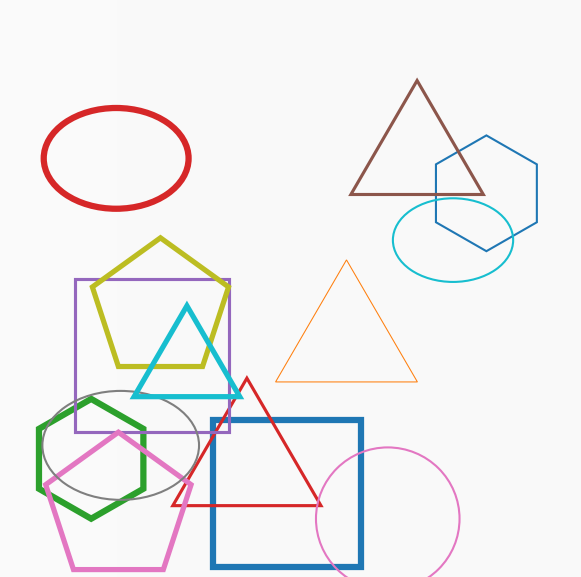[{"shape": "square", "thickness": 3, "radius": 0.64, "center": [0.494, 0.145]}, {"shape": "hexagon", "thickness": 1, "radius": 0.5, "center": [0.837, 0.664]}, {"shape": "triangle", "thickness": 0.5, "radius": 0.7, "center": [0.596, 0.408]}, {"shape": "hexagon", "thickness": 3, "radius": 0.52, "center": [0.157, 0.205]}, {"shape": "oval", "thickness": 3, "radius": 0.62, "center": [0.2, 0.725]}, {"shape": "triangle", "thickness": 1.5, "radius": 0.74, "center": [0.425, 0.197]}, {"shape": "square", "thickness": 1.5, "radius": 0.66, "center": [0.261, 0.383]}, {"shape": "triangle", "thickness": 1.5, "radius": 0.66, "center": [0.718, 0.728]}, {"shape": "pentagon", "thickness": 2.5, "radius": 0.66, "center": [0.204, 0.119]}, {"shape": "circle", "thickness": 1, "radius": 0.62, "center": [0.667, 0.101]}, {"shape": "oval", "thickness": 1, "radius": 0.67, "center": [0.208, 0.228]}, {"shape": "pentagon", "thickness": 2.5, "radius": 0.62, "center": [0.276, 0.464]}, {"shape": "oval", "thickness": 1, "radius": 0.52, "center": [0.779, 0.583]}, {"shape": "triangle", "thickness": 2.5, "radius": 0.52, "center": [0.322, 0.365]}]